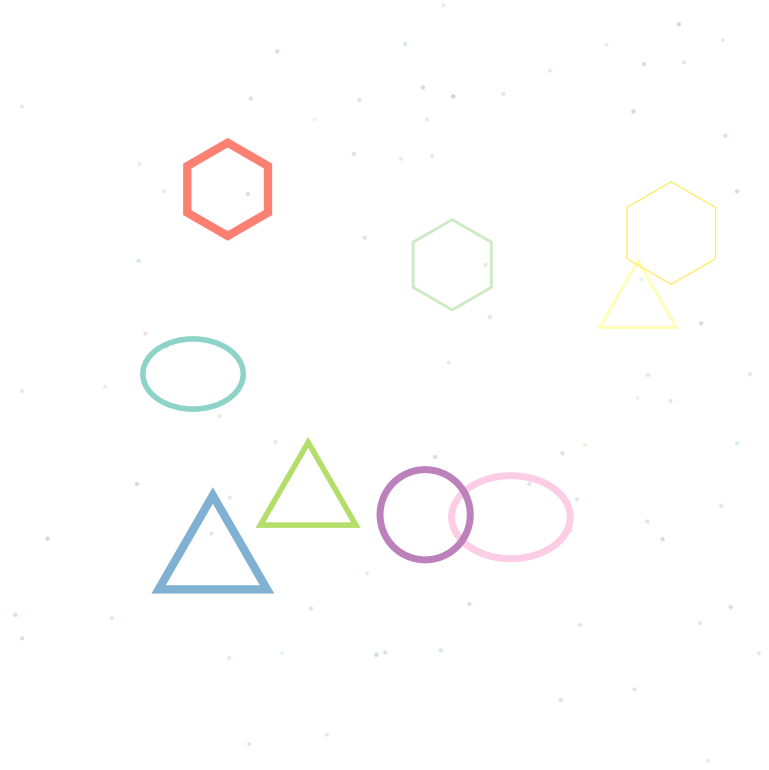[{"shape": "oval", "thickness": 2, "radius": 0.33, "center": [0.251, 0.514]}, {"shape": "triangle", "thickness": 1, "radius": 0.29, "center": [0.829, 0.603]}, {"shape": "hexagon", "thickness": 3, "radius": 0.3, "center": [0.296, 0.754]}, {"shape": "triangle", "thickness": 3, "radius": 0.41, "center": [0.276, 0.275]}, {"shape": "triangle", "thickness": 2, "radius": 0.36, "center": [0.4, 0.354]}, {"shape": "oval", "thickness": 2.5, "radius": 0.39, "center": [0.664, 0.328]}, {"shape": "circle", "thickness": 2.5, "radius": 0.29, "center": [0.552, 0.331]}, {"shape": "hexagon", "thickness": 1, "radius": 0.29, "center": [0.587, 0.656]}, {"shape": "hexagon", "thickness": 0.5, "radius": 0.33, "center": [0.872, 0.697]}]